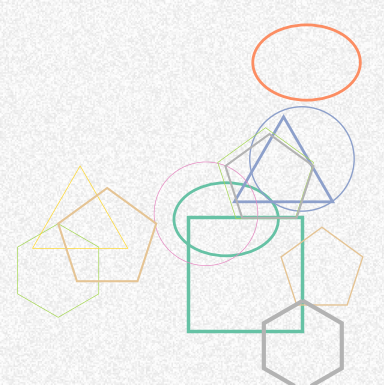[{"shape": "square", "thickness": 2.5, "radius": 0.74, "center": [0.636, 0.288]}, {"shape": "oval", "thickness": 2, "radius": 0.68, "center": [0.587, 0.43]}, {"shape": "oval", "thickness": 2, "radius": 0.7, "center": [0.796, 0.838]}, {"shape": "circle", "thickness": 1, "radius": 0.68, "center": [0.784, 0.587]}, {"shape": "triangle", "thickness": 2, "radius": 0.74, "center": [0.737, 0.549]}, {"shape": "circle", "thickness": 0.5, "radius": 0.67, "center": [0.535, 0.445]}, {"shape": "pentagon", "thickness": 0.5, "radius": 0.65, "center": [0.69, 0.538]}, {"shape": "hexagon", "thickness": 0.5, "radius": 0.61, "center": [0.151, 0.297]}, {"shape": "triangle", "thickness": 0.5, "radius": 0.71, "center": [0.208, 0.426]}, {"shape": "pentagon", "thickness": 1, "radius": 0.56, "center": [0.836, 0.298]}, {"shape": "pentagon", "thickness": 1.5, "radius": 0.67, "center": [0.278, 0.378]}, {"shape": "hexagon", "thickness": 3, "radius": 0.58, "center": [0.787, 0.102]}, {"shape": "pentagon", "thickness": 1.5, "radius": 0.6, "center": [0.7, 0.531]}]